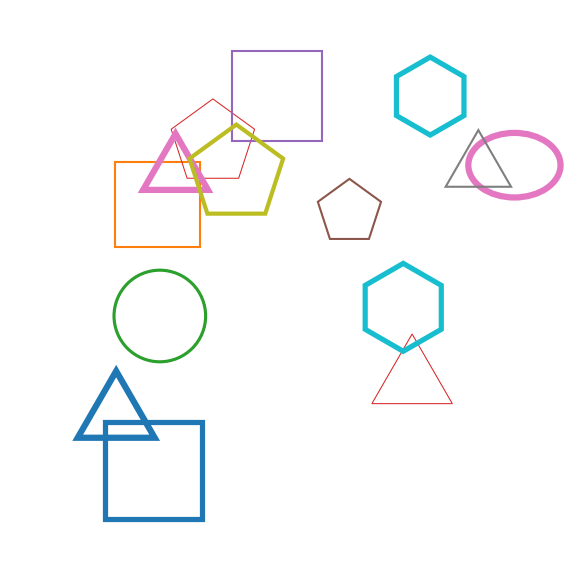[{"shape": "triangle", "thickness": 3, "radius": 0.38, "center": [0.201, 0.28]}, {"shape": "square", "thickness": 2.5, "radius": 0.42, "center": [0.265, 0.184]}, {"shape": "square", "thickness": 1, "radius": 0.37, "center": [0.272, 0.645]}, {"shape": "circle", "thickness": 1.5, "radius": 0.4, "center": [0.277, 0.452]}, {"shape": "triangle", "thickness": 0.5, "radius": 0.4, "center": [0.714, 0.34]}, {"shape": "pentagon", "thickness": 0.5, "radius": 0.38, "center": [0.369, 0.752]}, {"shape": "square", "thickness": 1, "radius": 0.39, "center": [0.479, 0.834]}, {"shape": "pentagon", "thickness": 1, "radius": 0.29, "center": [0.605, 0.632]}, {"shape": "triangle", "thickness": 3, "radius": 0.32, "center": [0.304, 0.703]}, {"shape": "oval", "thickness": 3, "radius": 0.4, "center": [0.891, 0.713]}, {"shape": "triangle", "thickness": 1, "radius": 0.33, "center": [0.828, 0.708]}, {"shape": "pentagon", "thickness": 2, "radius": 0.43, "center": [0.409, 0.698]}, {"shape": "hexagon", "thickness": 2.5, "radius": 0.38, "center": [0.698, 0.467]}, {"shape": "hexagon", "thickness": 2.5, "radius": 0.34, "center": [0.745, 0.833]}]